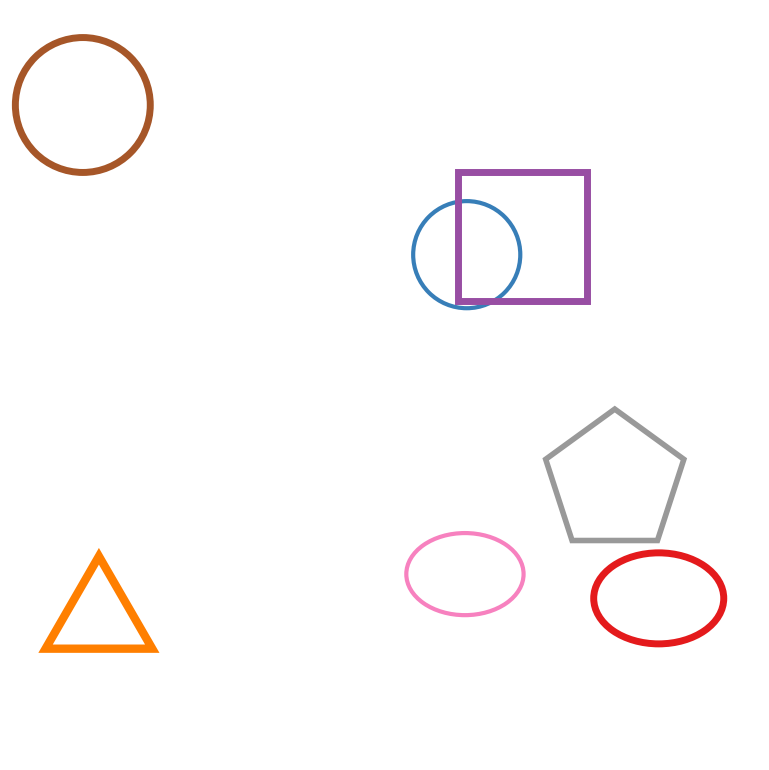[{"shape": "oval", "thickness": 2.5, "radius": 0.42, "center": [0.855, 0.223]}, {"shape": "circle", "thickness": 1.5, "radius": 0.35, "center": [0.606, 0.669]}, {"shape": "square", "thickness": 2.5, "radius": 0.42, "center": [0.679, 0.693]}, {"shape": "triangle", "thickness": 3, "radius": 0.4, "center": [0.128, 0.198]}, {"shape": "circle", "thickness": 2.5, "radius": 0.44, "center": [0.108, 0.864]}, {"shape": "oval", "thickness": 1.5, "radius": 0.38, "center": [0.604, 0.254]}, {"shape": "pentagon", "thickness": 2, "radius": 0.47, "center": [0.798, 0.374]}]